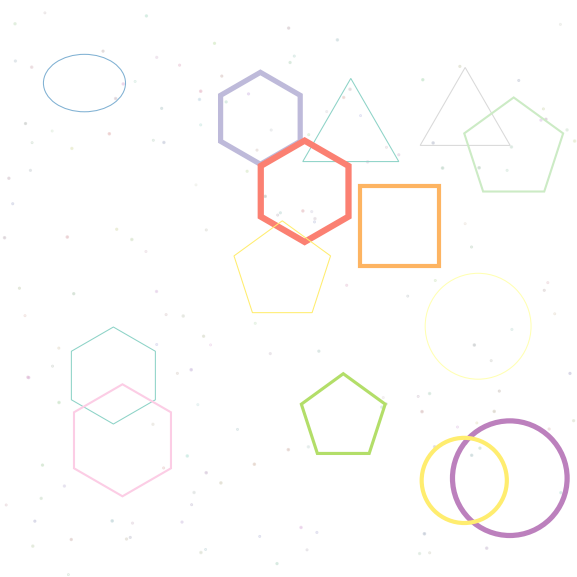[{"shape": "hexagon", "thickness": 0.5, "radius": 0.42, "center": [0.196, 0.349]}, {"shape": "triangle", "thickness": 0.5, "radius": 0.48, "center": [0.607, 0.767]}, {"shape": "circle", "thickness": 0.5, "radius": 0.46, "center": [0.828, 0.434]}, {"shape": "hexagon", "thickness": 2.5, "radius": 0.4, "center": [0.451, 0.794]}, {"shape": "hexagon", "thickness": 3, "radius": 0.44, "center": [0.528, 0.668]}, {"shape": "oval", "thickness": 0.5, "radius": 0.36, "center": [0.146, 0.855]}, {"shape": "square", "thickness": 2, "radius": 0.34, "center": [0.692, 0.608]}, {"shape": "pentagon", "thickness": 1.5, "radius": 0.38, "center": [0.594, 0.276]}, {"shape": "hexagon", "thickness": 1, "radius": 0.48, "center": [0.212, 0.237]}, {"shape": "triangle", "thickness": 0.5, "radius": 0.45, "center": [0.805, 0.792]}, {"shape": "circle", "thickness": 2.5, "radius": 0.5, "center": [0.883, 0.171]}, {"shape": "pentagon", "thickness": 1, "radius": 0.45, "center": [0.889, 0.74]}, {"shape": "pentagon", "thickness": 0.5, "radius": 0.44, "center": [0.489, 0.529]}, {"shape": "circle", "thickness": 2, "radius": 0.37, "center": [0.804, 0.167]}]